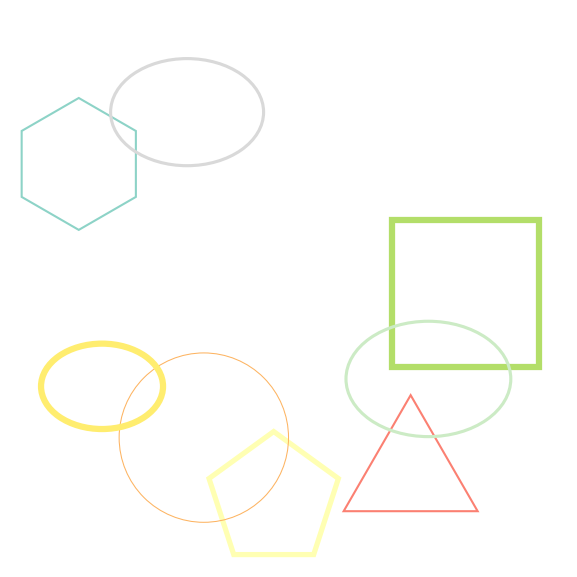[{"shape": "hexagon", "thickness": 1, "radius": 0.57, "center": [0.136, 0.715]}, {"shape": "pentagon", "thickness": 2.5, "radius": 0.59, "center": [0.474, 0.134]}, {"shape": "triangle", "thickness": 1, "radius": 0.67, "center": [0.711, 0.181]}, {"shape": "circle", "thickness": 0.5, "radius": 0.73, "center": [0.353, 0.241]}, {"shape": "square", "thickness": 3, "radius": 0.64, "center": [0.806, 0.491]}, {"shape": "oval", "thickness": 1.5, "radius": 0.66, "center": [0.324, 0.805]}, {"shape": "oval", "thickness": 1.5, "radius": 0.71, "center": [0.742, 0.343]}, {"shape": "oval", "thickness": 3, "radius": 0.53, "center": [0.177, 0.33]}]